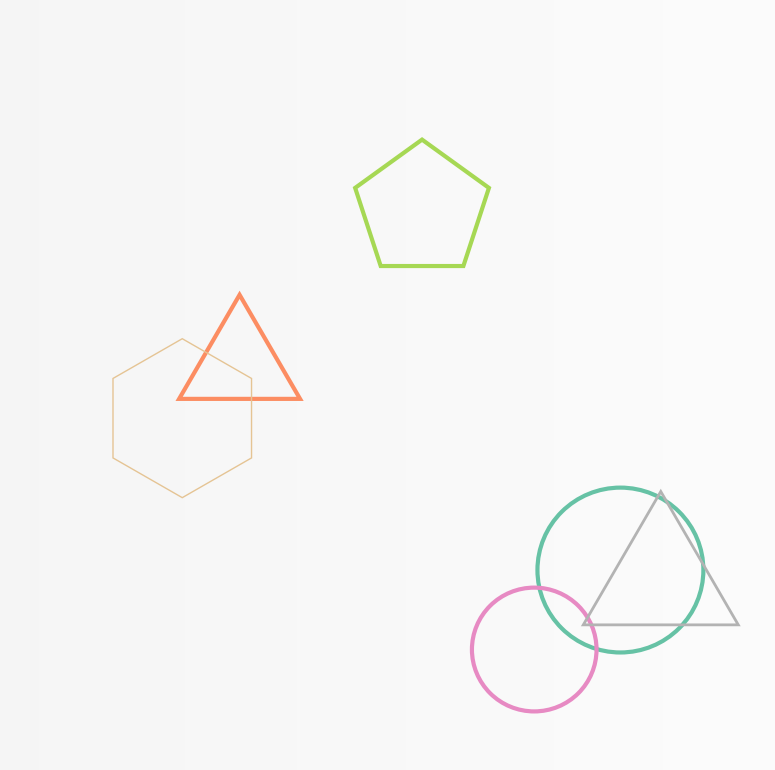[{"shape": "circle", "thickness": 1.5, "radius": 0.54, "center": [0.801, 0.26]}, {"shape": "triangle", "thickness": 1.5, "radius": 0.45, "center": [0.309, 0.527]}, {"shape": "circle", "thickness": 1.5, "radius": 0.4, "center": [0.689, 0.156]}, {"shape": "pentagon", "thickness": 1.5, "radius": 0.45, "center": [0.545, 0.728]}, {"shape": "hexagon", "thickness": 0.5, "radius": 0.52, "center": [0.235, 0.457]}, {"shape": "triangle", "thickness": 1, "radius": 0.58, "center": [0.853, 0.246]}]